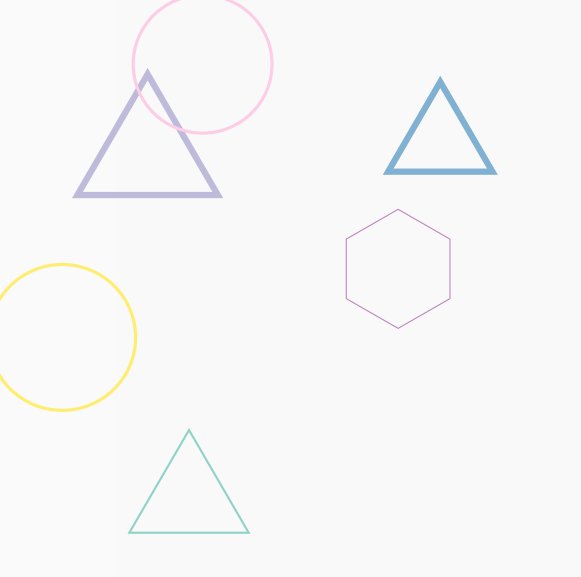[{"shape": "triangle", "thickness": 1, "radius": 0.59, "center": [0.325, 0.136]}, {"shape": "triangle", "thickness": 3, "radius": 0.7, "center": [0.254, 0.731]}, {"shape": "triangle", "thickness": 3, "radius": 0.52, "center": [0.757, 0.754]}, {"shape": "circle", "thickness": 1.5, "radius": 0.6, "center": [0.349, 0.888]}, {"shape": "hexagon", "thickness": 0.5, "radius": 0.52, "center": [0.685, 0.534]}, {"shape": "circle", "thickness": 1.5, "radius": 0.63, "center": [0.107, 0.415]}]